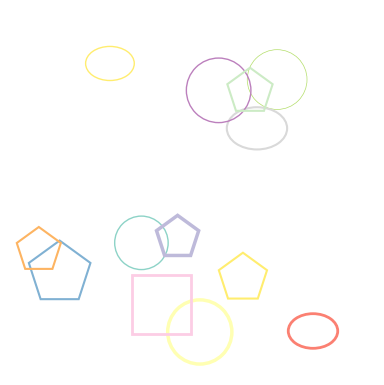[{"shape": "circle", "thickness": 1, "radius": 0.35, "center": [0.367, 0.369]}, {"shape": "circle", "thickness": 2.5, "radius": 0.42, "center": [0.519, 0.138]}, {"shape": "pentagon", "thickness": 2.5, "radius": 0.29, "center": [0.461, 0.383]}, {"shape": "oval", "thickness": 2, "radius": 0.32, "center": [0.813, 0.14]}, {"shape": "pentagon", "thickness": 1.5, "radius": 0.42, "center": [0.155, 0.291]}, {"shape": "pentagon", "thickness": 1.5, "radius": 0.3, "center": [0.101, 0.35]}, {"shape": "circle", "thickness": 0.5, "radius": 0.39, "center": [0.72, 0.793]}, {"shape": "square", "thickness": 2, "radius": 0.38, "center": [0.42, 0.21]}, {"shape": "oval", "thickness": 1.5, "radius": 0.39, "center": [0.667, 0.667]}, {"shape": "circle", "thickness": 1, "radius": 0.42, "center": [0.568, 0.765]}, {"shape": "pentagon", "thickness": 1.5, "radius": 0.31, "center": [0.649, 0.762]}, {"shape": "pentagon", "thickness": 1.5, "radius": 0.33, "center": [0.631, 0.278]}, {"shape": "oval", "thickness": 1, "radius": 0.32, "center": [0.286, 0.835]}]